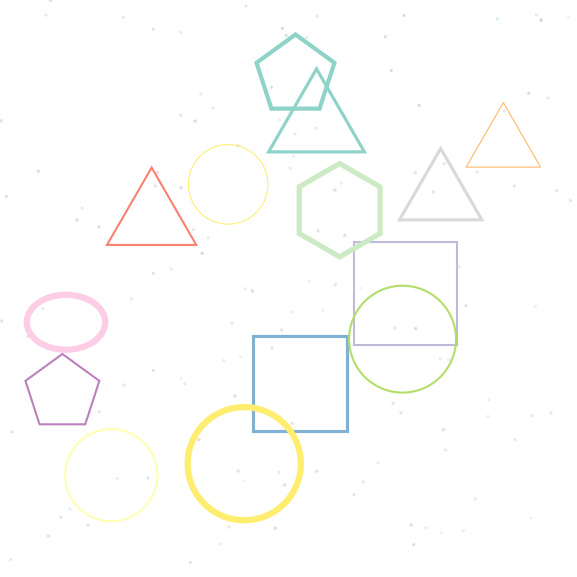[{"shape": "triangle", "thickness": 1.5, "radius": 0.48, "center": [0.548, 0.784]}, {"shape": "pentagon", "thickness": 2, "radius": 0.35, "center": [0.512, 0.868]}, {"shape": "circle", "thickness": 1, "radius": 0.4, "center": [0.193, 0.176]}, {"shape": "square", "thickness": 1, "radius": 0.45, "center": [0.702, 0.491]}, {"shape": "triangle", "thickness": 1, "radius": 0.45, "center": [0.263, 0.62]}, {"shape": "square", "thickness": 1.5, "radius": 0.41, "center": [0.52, 0.335]}, {"shape": "triangle", "thickness": 0.5, "radius": 0.37, "center": [0.872, 0.747]}, {"shape": "circle", "thickness": 1, "radius": 0.46, "center": [0.697, 0.412]}, {"shape": "oval", "thickness": 3, "radius": 0.34, "center": [0.114, 0.441]}, {"shape": "triangle", "thickness": 1.5, "radius": 0.41, "center": [0.763, 0.66]}, {"shape": "pentagon", "thickness": 1, "radius": 0.34, "center": [0.108, 0.319]}, {"shape": "hexagon", "thickness": 2.5, "radius": 0.4, "center": [0.588, 0.635]}, {"shape": "circle", "thickness": 0.5, "radius": 0.34, "center": [0.395, 0.68]}, {"shape": "circle", "thickness": 3, "radius": 0.49, "center": [0.423, 0.196]}]